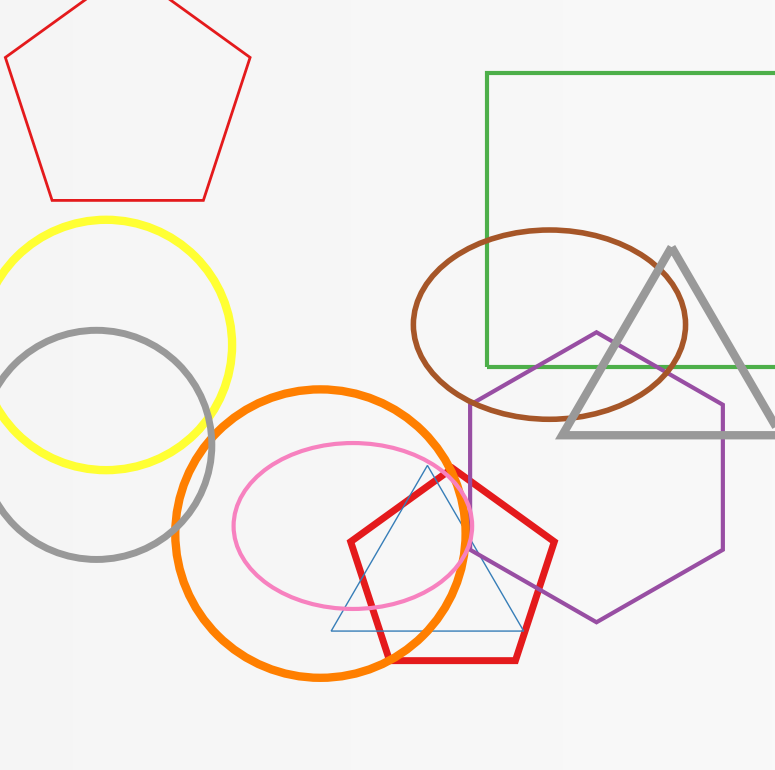[{"shape": "pentagon", "thickness": 1, "radius": 0.83, "center": [0.165, 0.874]}, {"shape": "pentagon", "thickness": 2.5, "radius": 0.69, "center": [0.584, 0.254]}, {"shape": "triangle", "thickness": 0.5, "radius": 0.72, "center": [0.552, 0.252]}, {"shape": "square", "thickness": 1.5, "radius": 0.95, "center": [0.82, 0.715]}, {"shape": "hexagon", "thickness": 1.5, "radius": 0.94, "center": [0.77, 0.38]}, {"shape": "circle", "thickness": 3, "radius": 0.94, "center": [0.413, 0.307]}, {"shape": "circle", "thickness": 3, "radius": 0.81, "center": [0.137, 0.552]}, {"shape": "oval", "thickness": 2, "radius": 0.88, "center": [0.709, 0.578]}, {"shape": "oval", "thickness": 1.5, "radius": 0.77, "center": [0.455, 0.317]}, {"shape": "circle", "thickness": 2.5, "radius": 0.74, "center": [0.125, 0.422]}, {"shape": "triangle", "thickness": 3, "radius": 0.81, "center": [0.867, 0.516]}]